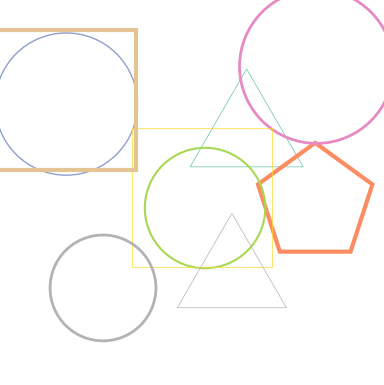[{"shape": "triangle", "thickness": 0.5, "radius": 0.85, "center": [0.641, 0.651]}, {"shape": "pentagon", "thickness": 3, "radius": 0.78, "center": [0.819, 0.473]}, {"shape": "circle", "thickness": 1, "radius": 0.92, "center": [0.172, 0.73]}, {"shape": "circle", "thickness": 2, "radius": 1.0, "center": [0.822, 0.827]}, {"shape": "circle", "thickness": 1.5, "radius": 0.78, "center": [0.533, 0.46]}, {"shape": "square", "thickness": 0.5, "radius": 0.91, "center": [0.525, 0.487]}, {"shape": "square", "thickness": 3, "radius": 0.91, "center": [0.17, 0.741]}, {"shape": "circle", "thickness": 2, "radius": 0.69, "center": [0.268, 0.252]}, {"shape": "triangle", "thickness": 0.5, "radius": 0.82, "center": [0.602, 0.282]}]